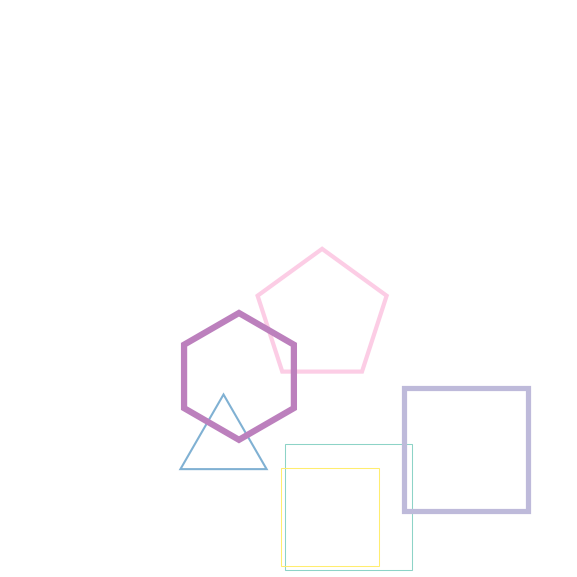[{"shape": "square", "thickness": 0.5, "radius": 0.55, "center": [0.604, 0.121]}, {"shape": "square", "thickness": 2.5, "radius": 0.54, "center": [0.807, 0.221]}, {"shape": "triangle", "thickness": 1, "radius": 0.43, "center": [0.387, 0.23]}, {"shape": "pentagon", "thickness": 2, "radius": 0.59, "center": [0.558, 0.451]}, {"shape": "hexagon", "thickness": 3, "radius": 0.55, "center": [0.414, 0.347]}, {"shape": "square", "thickness": 0.5, "radius": 0.42, "center": [0.571, 0.104]}]